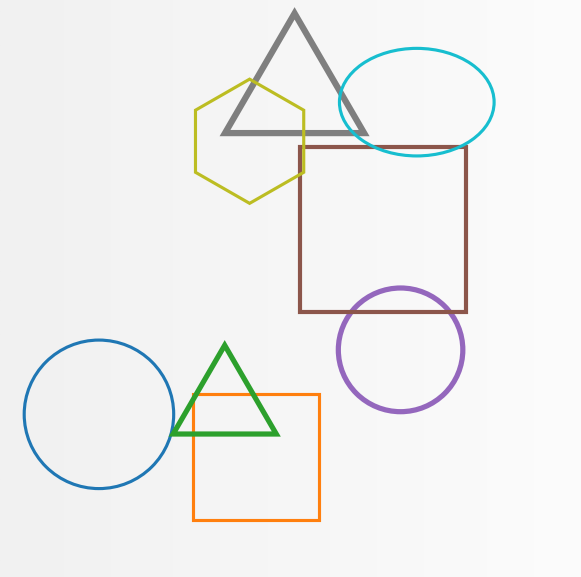[{"shape": "circle", "thickness": 1.5, "radius": 0.64, "center": [0.17, 0.282]}, {"shape": "square", "thickness": 1.5, "radius": 0.54, "center": [0.44, 0.208]}, {"shape": "triangle", "thickness": 2.5, "radius": 0.51, "center": [0.387, 0.299]}, {"shape": "circle", "thickness": 2.5, "radius": 0.54, "center": [0.689, 0.393]}, {"shape": "square", "thickness": 2, "radius": 0.72, "center": [0.659, 0.602]}, {"shape": "triangle", "thickness": 3, "radius": 0.69, "center": [0.507, 0.838]}, {"shape": "hexagon", "thickness": 1.5, "radius": 0.54, "center": [0.429, 0.755]}, {"shape": "oval", "thickness": 1.5, "radius": 0.67, "center": [0.717, 0.822]}]